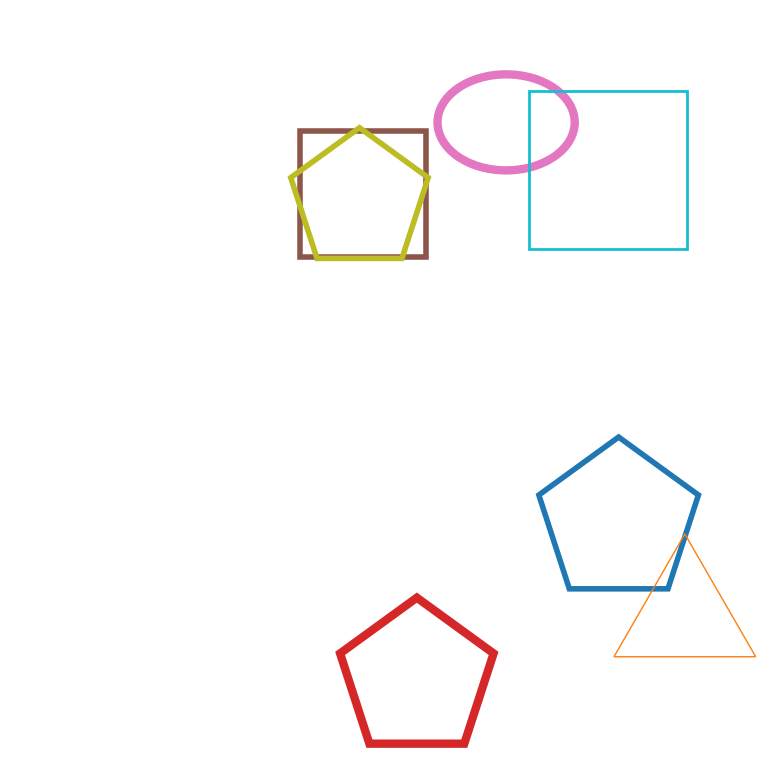[{"shape": "pentagon", "thickness": 2, "radius": 0.54, "center": [0.803, 0.323]}, {"shape": "triangle", "thickness": 0.5, "radius": 0.53, "center": [0.889, 0.2]}, {"shape": "pentagon", "thickness": 3, "radius": 0.52, "center": [0.541, 0.119]}, {"shape": "square", "thickness": 2, "radius": 0.41, "center": [0.471, 0.748]}, {"shape": "oval", "thickness": 3, "radius": 0.45, "center": [0.657, 0.841]}, {"shape": "pentagon", "thickness": 2, "radius": 0.47, "center": [0.467, 0.74]}, {"shape": "square", "thickness": 1, "radius": 0.51, "center": [0.79, 0.78]}]